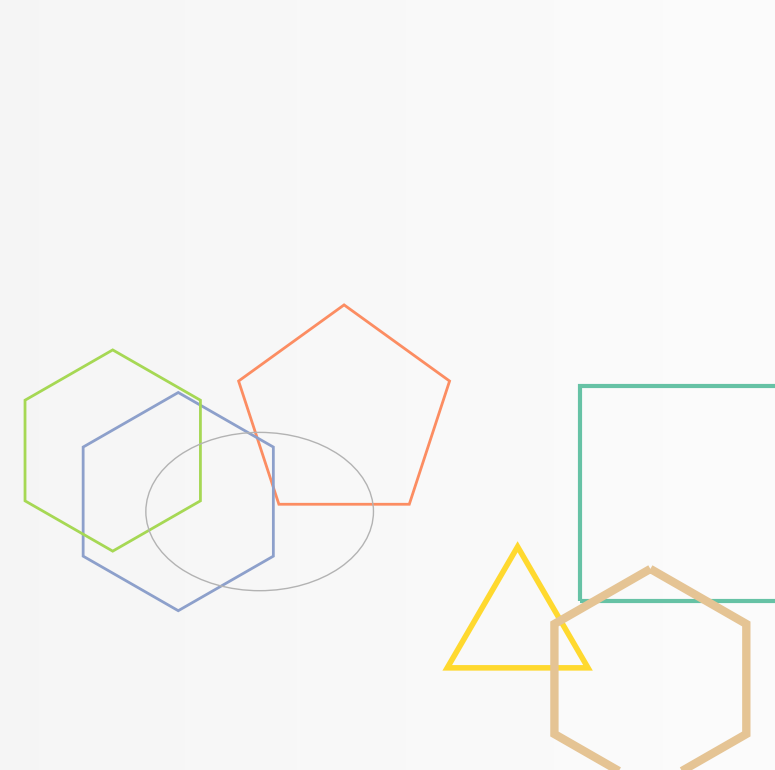[{"shape": "square", "thickness": 1.5, "radius": 0.7, "center": [0.889, 0.359]}, {"shape": "pentagon", "thickness": 1, "radius": 0.72, "center": [0.444, 0.461]}, {"shape": "hexagon", "thickness": 1, "radius": 0.71, "center": [0.23, 0.349]}, {"shape": "hexagon", "thickness": 1, "radius": 0.65, "center": [0.145, 0.415]}, {"shape": "triangle", "thickness": 2, "radius": 0.52, "center": [0.668, 0.185]}, {"shape": "hexagon", "thickness": 3, "radius": 0.71, "center": [0.839, 0.118]}, {"shape": "oval", "thickness": 0.5, "radius": 0.73, "center": [0.335, 0.336]}]